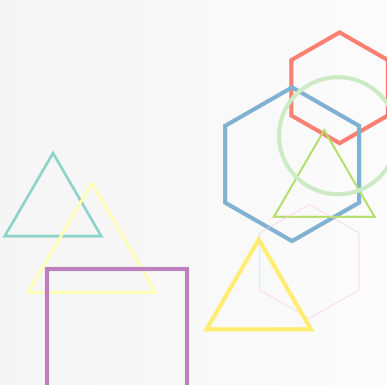[{"shape": "triangle", "thickness": 2, "radius": 0.72, "center": [0.137, 0.459]}, {"shape": "triangle", "thickness": 2, "radius": 0.95, "center": [0.237, 0.336]}, {"shape": "hexagon", "thickness": 3, "radius": 0.72, "center": [0.876, 0.772]}, {"shape": "hexagon", "thickness": 3, "radius": 1.0, "center": [0.754, 0.573]}, {"shape": "triangle", "thickness": 1.5, "radius": 0.75, "center": [0.837, 0.512]}, {"shape": "hexagon", "thickness": 0.5, "radius": 0.74, "center": [0.798, 0.321]}, {"shape": "square", "thickness": 3, "radius": 0.9, "center": [0.302, 0.121]}, {"shape": "circle", "thickness": 3, "radius": 0.76, "center": [0.872, 0.647]}, {"shape": "triangle", "thickness": 3, "radius": 0.78, "center": [0.668, 0.222]}]